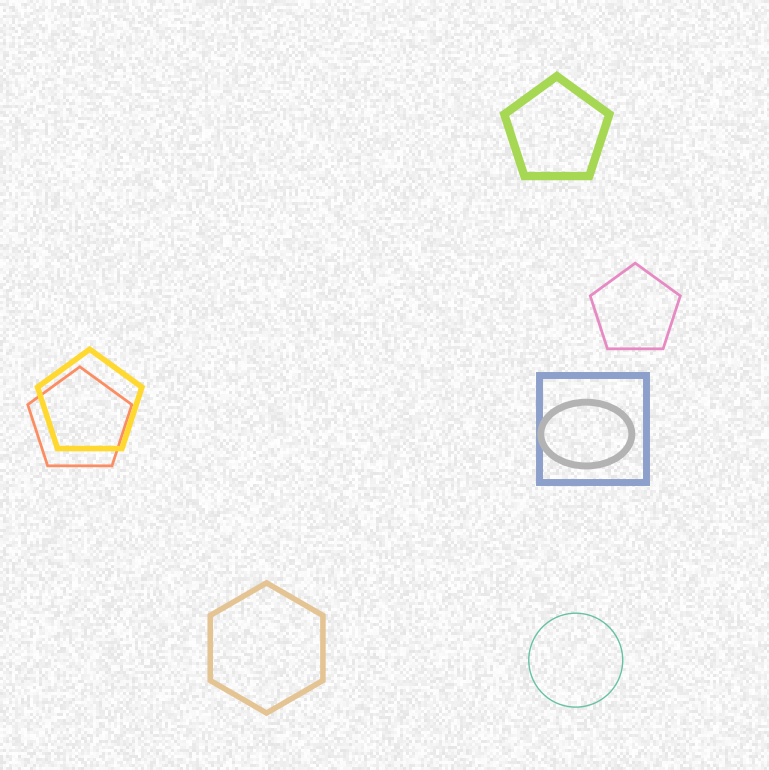[{"shape": "circle", "thickness": 0.5, "radius": 0.3, "center": [0.748, 0.143]}, {"shape": "pentagon", "thickness": 1, "radius": 0.36, "center": [0.104, 0.453]}, {"shape": "square", "thickness": 2.5, "radius": 0.35, "center": [0.77, 0.444]}, {"shape": "pentagon", "thickness": 1, "radius": 0.31, "center": [0.825, 0.597]}, {"shape": "pentagon", "thickness": 3, "radius": 0.36, "center": [0.723, 0.829]}, {"shape": "pentagon", "thickness": 2, "radius": 0.36, "center": [0.117, 0.475]}, {"shape": "hexagon", "thickness": 2, "radius": 0.42, "center": [0.346, 0.158]}, {"shape": "oval", "thickness": 2.5, "radius": 0.3, "center": [0.761, 0.436]}]